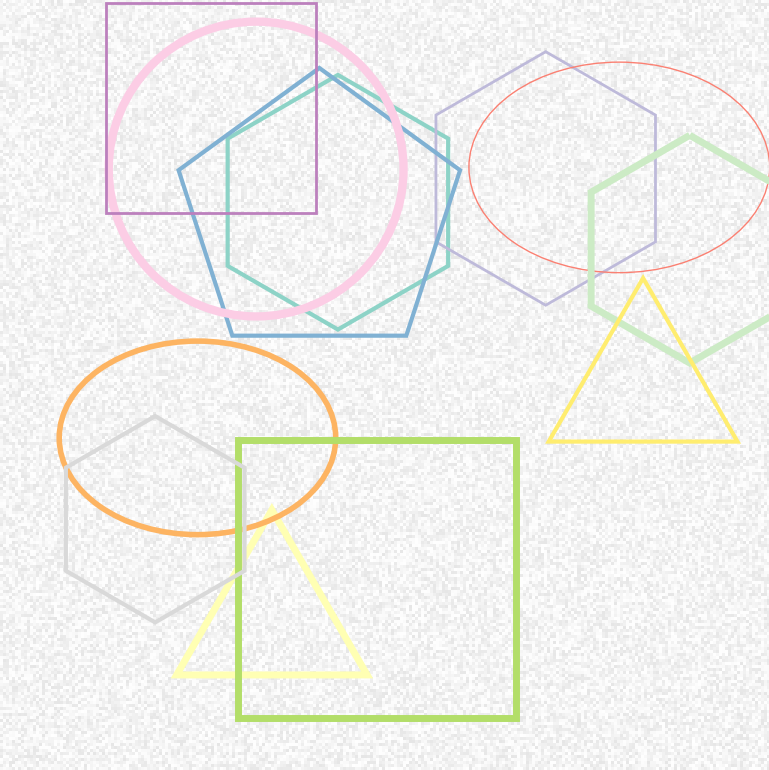[{"shape": "hexagon", "thickness": 1.5, "radius": 0.83, "center": [0.439, 0.737]}, {"shape": "triangle", "thickness": 2.5, "radius": 0.71, "center": [0.353, 0.195]}, {"shape": "hexagon", "thickness": 1, "radius": 0.82, "center": [0.709, 0.768]}, {"shape": "oval", "thickness": 0.5, "radius": 0.98, "center": [0.804, 0.783]}, {"shape": "pentagon", "thickness": 1.5, "radius": 0.96, "center": [0.415, 0.72]}, {"shape": "oval", "thickness": 2, "radius": 0.9, "center": [0.256, 0.431]}, {"shape": "square", "thickness": 2.5, "radius": 0.9, "center": [0.49, 0.248]}, {"shape": "circle", "thickness": 3, "radius": 0.96, "center": [0.333, 0.78]}, {"shape": "hexagon", "thickness": 1.5, "radius": 0.67, "center": [0.202, 0.326]}, {"shape": "square", "thickness": 1, "radius": 0.68, "center": [0.274, 0.859]}, {"shape": "hexagon", "thickness": 2.5, "radius": 0.74, "center": [0.896, 0.676]}, {"shape": "triangle", "thickness": 1.5, "radius": 0.71, "center": [0.835, 0.497]}]